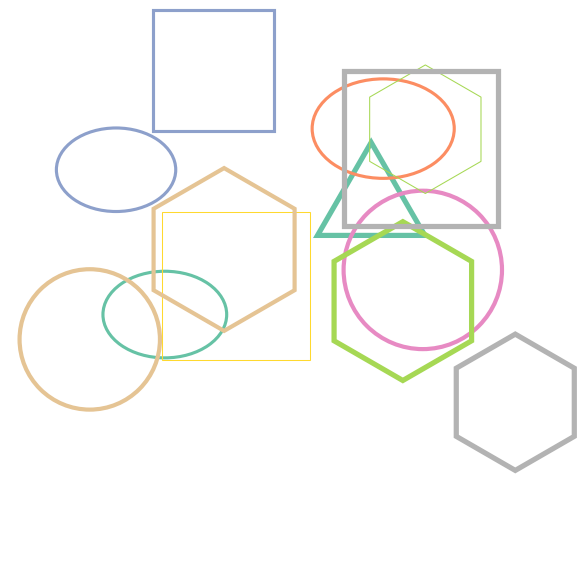[{"shape": "triangle", "thickness": 2.5, "radius": 0.54, "center": [0.643, 0.645]}, {"shape": "oval", "thickness": 1.5, "radius": 0.54, "center": [0.285, 0.454]}, {"shape": "oval", "thickness": 1.5, "radius": 0.62, "center": [0.664, 0.776]}, {"shape": "square", "thickness": 1.5, "radius": 0.52, "center": [0.37, 0.877]}, {"shape": "oval", "thickness": 1.5, "radius": 0.52, "center": [0.201, 0.705]}, {"shape": "circle", "thickness": 2, "radius": 0.69, "center": [0.732, 0.532]}, {"shape": "hexagon", "thickness": 0.5, "radius": 0.56, "center": [0.737, 0.775]}, {"shape": "hexagon", "thickness": 2.5, "radius": 0.69, "center": [0.698, 0.478]}, {"shape": "square", "thickness": 0.5, "radius": 0.64, "center": [0.409, 0.504]}, {"shape": "hexagon", "thickness": 2, "radius": 0.7, "center": [0.388, 0.567]}, {"shape": "circle", "thickness": 2, "radius": 0.61, "center": [0.155, 0.411]}, {"shape": "hexagon", "thickness": 2.5, "radius": 0.59, "center": [0.892, 0.303]}, {"shape": "square", "thickness": 2.5, "radius": 0.67, "center": [0.729, 0.742]}]